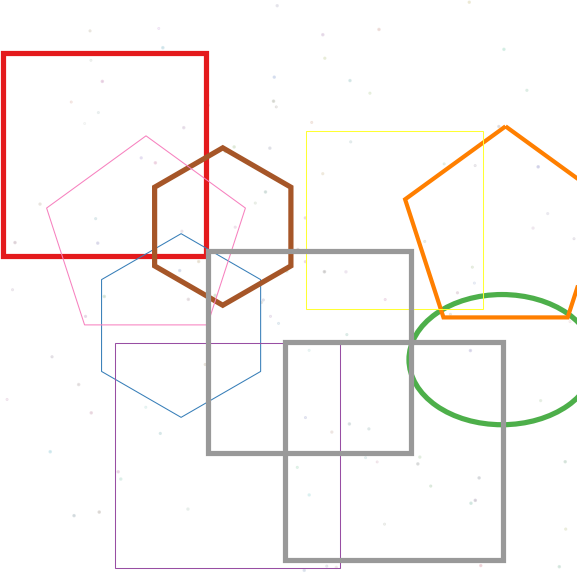[{"shape": "square", "thickness": 2.5, "radius": 0.88, "center": [0.181, 0.732]}, {"shape": "hexagon", "thickness": 0.5, "radius": 0.8, "center": [0.314, 0.435]}, {"shape": "oval", "thickness": 2.5, "radius": 0.81, "center": [0.869, 0.376]}, {"shape": "square", "thickness": 0.5, "radius": 0.97, "center": [0.394, 0.21]}, {"shape": "pentagon", "thickness": 2, "radius": 0.91, "center": [0.875, 0.597]}, {"shape": "square", "thickness": 0.5, "radius": 0.77, "center": [0.684, 0.618]}, {"shape": "hexagon", "thickness": 2.5, "radius": 0.68, "center": [0.386, 0.607]}, {"shape": "pentagon", "thickness": 0.5, "radius": 0.9, "center": [0.253, 0.583]}, {"shape": "square", "thickness": 2.5, "radius": 0.94, "center": [0.682, 0.218]}, {"shape": "square", "thickness": 2.5, "radius": 0.88, "center": [0.536, 0.39]}]